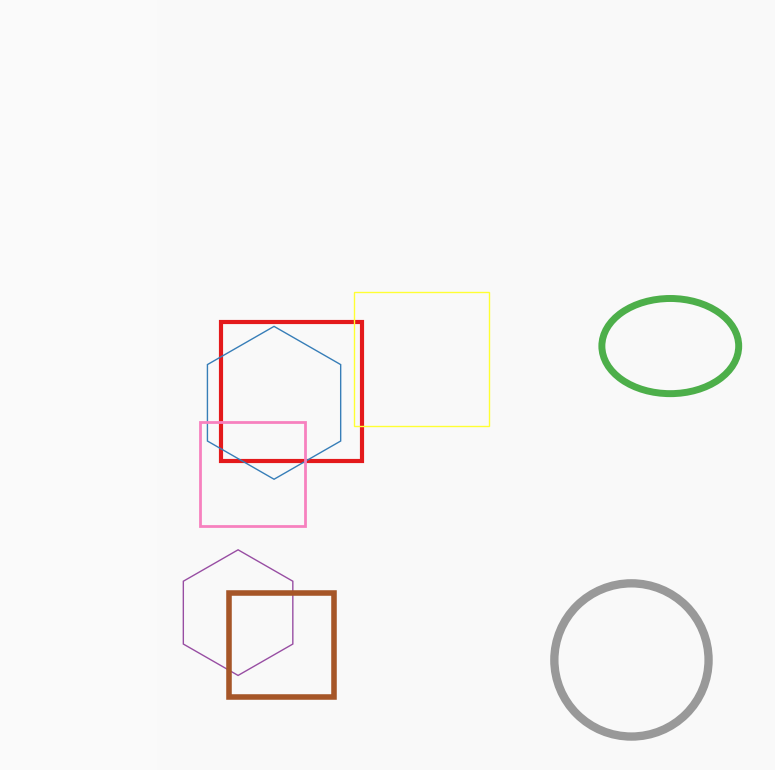[{"shape": "square", "thickness": 1.5, "radius": 0.45, "center": [0.376, 0.492]}, {"shape": "hexagon", "thickness": 0.5, "radius": 0.5, "center": [0.354, 0.477]}, {"shape": "oval", "thickness": 2.5, "radius": 0.44, "center": [0.865, 0.551]}, {"shape": "hexagon", "thickness": 0.5, "radius": 0.41, "center": [0.307, 0.204]}, {"shape": "square", "thickness": 0.5, "radius": 0.43, "center": [0.544, 0.534]}, {"shape": "square", "thickness": 2, "radius": 0.34, "center": [0.364, 0.162]}, {"shape": "square", "thickness": 1, "radius": 0.34, "center": [0.326, 0.384]}, {"shape": "circle", "thickness": 3, "radius": 0.5, "center": [0.815, 0.143]}]